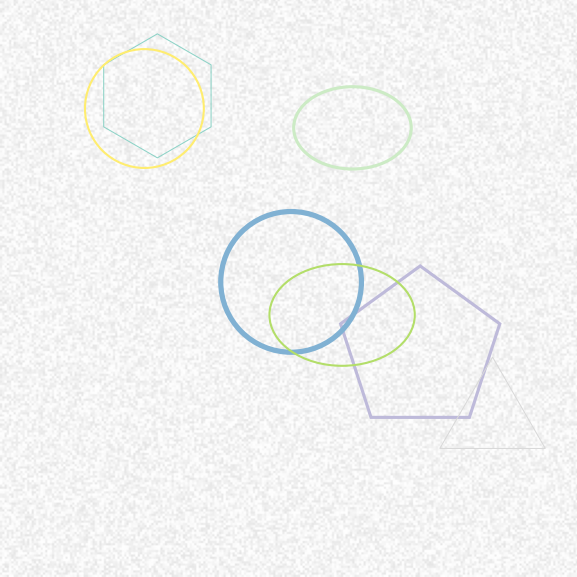[{"shape": "hexagon", "thickness": 0.5, "radius": 0.54, "center": [0.273, 0.833]}, {"shape": "pentagon", "thickness": 1.5, "radius": 0.72, "center": [0.728, 0.394]}, {"shape": "circle", "thickness": 2.5, "radius": 0.61, "center": [0.504, 0.511]}, {"shape": "oval", "thickness": 1, "radius": 0.63, "center": [0.592, 0.454]}, {"shape": "triangle", "thickness": 0.5, "radius": 0.53, "center": [0.853, 0.275]}, {"shape": "oval", "thickness": 1.5, "radius": 0.51, "center": [0.61, 0.778]}, {"shape": "circle", "thickness": 1, "radius": 0.51, "center": [0.25, 0.811]}]